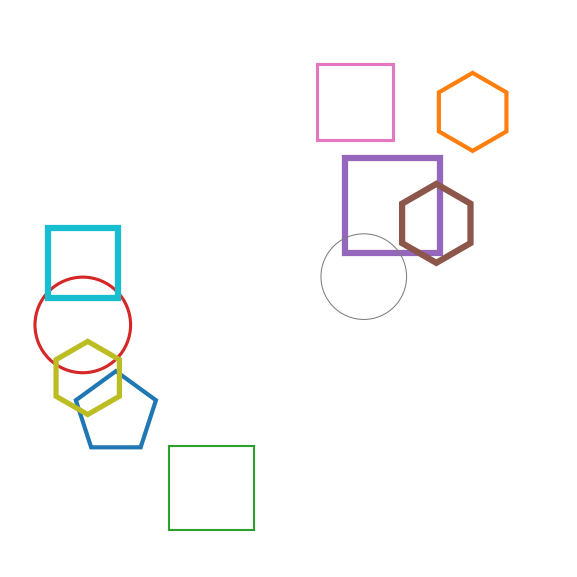[{"shape": "pentagon", "thickness": 2, "radius": 0.36, "center": [0.201, 0.284]}, {"shape": "hexagon", "thickness": 2, "radius": 0.34, "center": [0.818, 0.805]}, {"shape": "square", "thickness": 1, "radius": 0.37, "center": [0.367, 0.154]}, {"shape": "circle", "thickness": 1.5, "radius": 0.41, "center": [0.143, 0.436]}, {"shape": "square", "thickness": 3, "radius": 0.41, "center": [0.679, 0.643]}, {"shape": "hexagon", "thickness": 3, "radius": 0.34, "center": [0.755, 0.612]}, {"shape": "square", "thickness": 1.5, "radius": 0.33, "center": [0.614, 0.823]}, {"shape": "circle", "thickness": 0.5, "radius": 0.37, "center": [0.63, 0.52]}, {"shape": "hexagon", "thickness": 2.5, "radius": 0.32, "center": [0.152, 0.345]}, {"shape": "square", "thickness": 3, "radius": 0.3, "center": [0.143, 0.543]}]